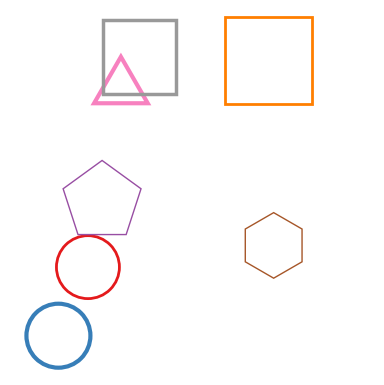[{"shape": "circle", "thickness": 2, "radius": 0.41, "center": [0.228, 0.306]}, {"shape": "circle", "thickness": 3, "radius": 0.42, "center": [0.152, 0.128]}, {"shape": "pentagon", "thickness": 1, "radius": 0.53, "center": [0.265, 0.477]}, {"shape": "square", "thickness": 2, "radius": 0.56, "center": [0.698, 0.843]}, {"shape": "hexagon", "thickness": 1, "radius": 0.43, "center": [0.711, 0.363]}, {"shape": "triangle", "thickness": 3, "radius": 0.4, "center": [0.314, 0.772]}, {"shape": "square", "thickness": 2.5, "radius": 0.48, "center": [0.362, 0.851]}]